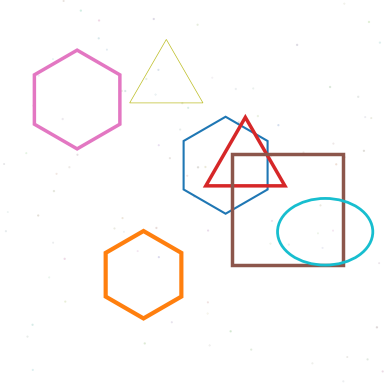[{"shape": "hexagon", "thickness": 1.5, "radius": 0.63, "center": [0.586, 0.571]}, {"shape": "hexagon", "thickness": 3, "radius": 0.57, "center": [0.373, 0.286]}, {"shape": "triangle", "thickness": 2.5, "radius": 0.59, "center": [0.637, 0.577]}, {"shape": "square", "thickness": 2.5, "radius": 0.72, "center": [0.748, 0.456]}, {"shape": "hexagon", "thickness": 2.5, "radius": 0.64, "center": [0.2, 0.742]}, {"shape": "triangle", "thickness": 0.5, "radius": 0.55, "center": [0.432, 0.788]}, {"shape": "oval", "thickness": 2, "radius": 0.62, "center": [0.845, 0.398]}]